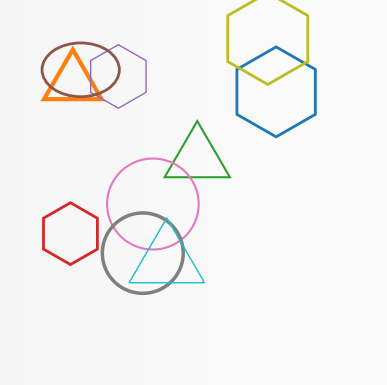[{"shape": "hexagon", "thickness": 2, "radius": 0.58, "center": [0.713, 0.761]}, {"shape": "triangle", "thickness": 3, "radius": 0.43, "center": [0.188, 0.785]}, {"shape": "triangle", "thickness": 1.5, "radius": 0.49, "center": [0.509, 0.588]}, {"shape": "hexagon", "thickness": 2, "radius": 0.4, "center": [0.182, 0.393]}, {"shape": "hexagon", "thickness": 1, "radius": 0.41, "center": [0.305, 0.801]}, {"shape": "oval", "thickness": 2, "radius": 0.5, "center": [0.208, 0.819]}, {"shape": "circle", "thickness": 1.5, "radius": 0.59, "center": [0.395, 0.47]}, {"shape": "circle", "thickness": 2.5, "radius": 0.52, "center": [0.368, 0.342]}, {"shape": "hexagon", "thickness": 2, "radius": 0.6, "center": [0.691, 0.9]}, {"shape": "triangle", "thickness": 1, "radius": 0.56, "center": [0.43, 0.322]}]